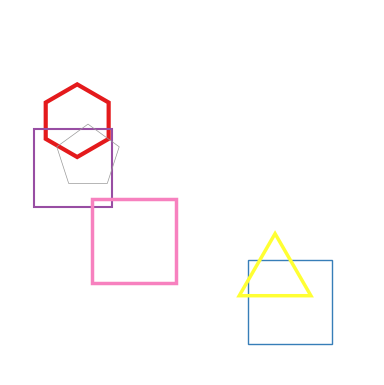[{"shape": "hexagon", "thickness": 3, "radius": 0.47, "center": [0.2, 0.687]}, {"shape": "square", "thickness": 1, "radius": 0.54, "center": [0.753, 0.215]}, {"shape": "square", "thickness": 1.5, "radius": 0.51, "center": [0.19, 0.564]}, {"shape": "triangle", "thickness": 2.5, "radius": 0.54, "center": [0.714, 0.286]}, {"shape": "square", "thickness": 2.5, "radius": 0.54, "center": [0.348, 0.373]}, {"shape": "pentagon", "thickness": 0.5, "radius": 0.43, "center": [0.229, 0.592]}]